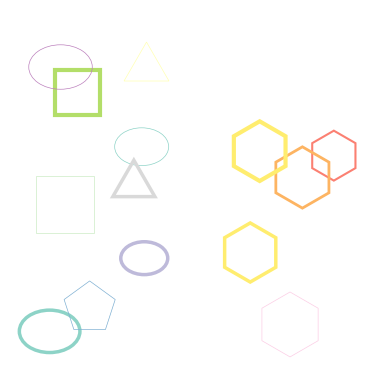[{"shape": "oval", "thickness": 0.5, "radius": 0.35, "center": [0.368, 0.619]}, {"shape": "oval", "thickness": 2.5, "radius": 0.39, "center": [0.129, 0.139]}, {"shape": "triangle", "thickness": 0.5, "radius": 0.34, "center": [0.381, 0.823]}, {"shape": "oval", "thickness": 2.5, "radius": 0.3, "center": [0.375, 0.329]}, {"shape": "hexagon", "thickness": 1.5, "radius": 0.32, "center": [0.867, 0.596]}, {"shape": "pentagon", "thickness": 0.5, "radius": 0.35, "center": [0.233, 0.2]}, {"shape": "hexagon", "thickness": 2, "radius": 0.4, "center": [0.785, 0.539]}, {"shape": "square", "thickness": 3, "radius": 0.29, "center": [0.202, 0.761]}, {"shape": "hexagon", "thickness": 0.5, "radius": 0.42, "center": [0.753, 0.157]}, {"shape": "triangle", "thickness": 2.5, "radius": 0.32, "center": [0.348, 0.521]}, {"shape": "oval", "thickness": 0.5, "radius": 0.41, "center": [0.157, 0.826]}, {"shape": "square", "thickness": 0.5, "radius": 0.37, "center": [0.169, 0.469]}, {"shape": "hexagon", "thickness": 3, "radius": 0.39, "center": [0.675, 0.607]}, {"shape": "hexagon", "thickness": 2.5, "radius": 0.38, "center": [0.65, 0.344]}]